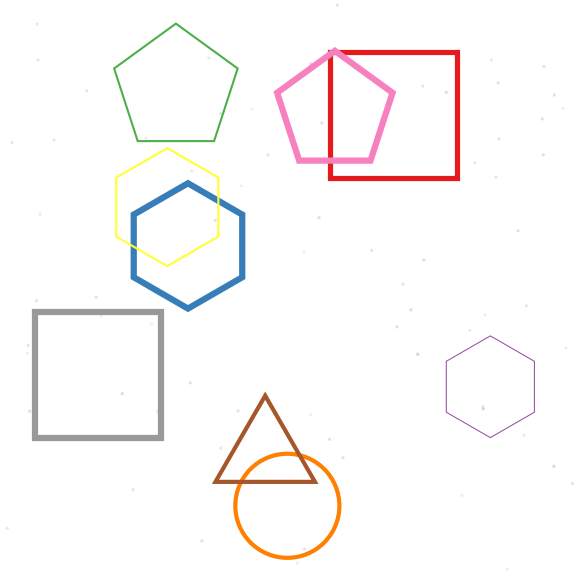[{"shape": "square", "thickness": 2.5, "radius": 0.55, "center": [0.681, 0.8]}, {"shape": "hexagon", "thickness": 3, "radius": 0.54, "center": [0.326, 0.573]}, {"shape": "pentagon", "thickness": 1, "radius": 0.56, "center": [0.305, 0.846]}, {"shape": "hexagon", "thickness": 0.5, "radius": 0.44, "center": [0.849, 0.329]}, {"shape": "circle", "thickness": 2, "radius": 0.45, "center": [0.498, 0.123]}, {"shape": "hexagon", "thickness": 1, "radius": 0.51, "center": [0.29, 0.641]}, {"shape": "triangle", "thickness": 2, "radius": 0.5, "center": [0.459, 0.214]}, {"shape": "pentagon", "thickness": 3, "radius": 0.53, "center": [0.58, 0.806]}, {"shape": "square", "thickness": 3, "radius": 0.55, "center": [0.169, 0.35]}]